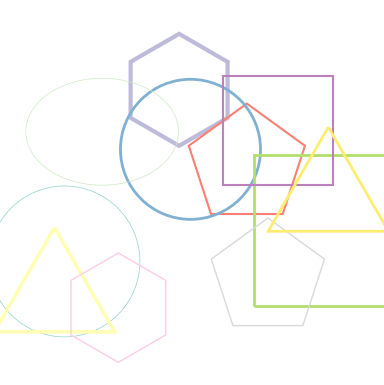[{"shape": "circle", "thickness": 0.5, "radius": 0.98, "center": [0.167, 0.321]}, {"shape": "triangle", "thickness": 2.5, "radius": 0.9, "center": [0.142, 0.228]}, {"shape": "hexagon", "thickness": 3, "radius": 0.73, "center": [0.465, 0.767]}, {"shape": "pentagon", "thickness": 1.5, "radius": 0.79, "center": [0.641, 0.572]}, {"shape": "circle", "thickness": 2, "radius": 0.91, "center": [0.495, 0.612]}, {"shape": "square", "thickness": 2, "radius": 0.98, "center": [0.855, 0.402]}, {"shape": "hexagon", "thickness": 1, "radius": 0.71, "center": [0.307, 0.201]}, {"shape": "pentagon", "thickness": 1, "radius": 0.77, "center": [0.696, 0.279]}, {"shape": "square", "thickness": 1.5, "radius": 0.71, "center": [0.722, 0.661]}, {"shape": "oval", "thickness": 0.5, "radius": 0.99, "center": [0.265, 0.658]}, {"shape": "triangle", "thickness": 2, "radius": 0.9, "center": [0.853, 0.49]}]